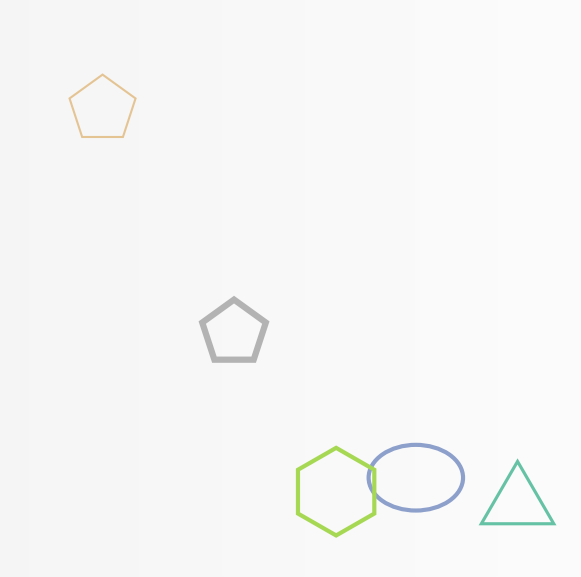[{"shape": "triangle", "thickness": 1.5, "radius": 0.36, "center": [0.89, 0.128]}, {"shape": "oval", "thickness": 2, "radius": 0.41, "center": [0.715, 0.172]}, {"shape": "hexagon", "thickness": 2, "radius": 0.38, "center": [0.578, 0.148]}, {"shape": "pentagon", "thickness": 1, "radius": 0.3, "center": [0.176, 0.81]}, {"shape": "pentagon", "thickness": 3, "radius": 0.29, "center": [0.403, 0.423]}]